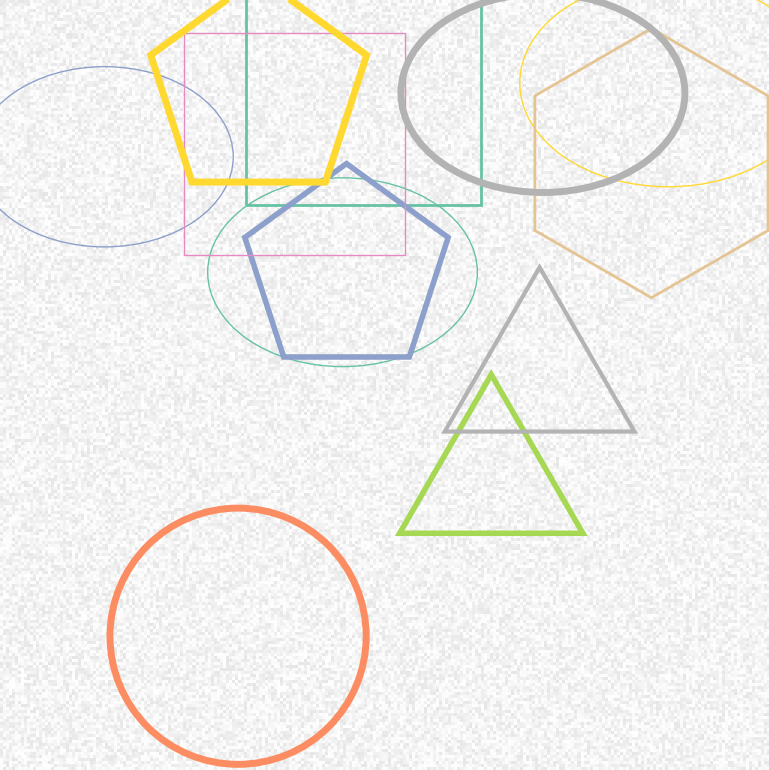[{"shape": "square", "thickness": 1, "radius": 0.76, "center": [0.472, 0.887]}, {"shape": "oval", "thickness": 0.5, "radius": 0.88, "center": [0.445, 0.646]}, {"shape": "circle", "thickness": 2.5, "radius": 0.83, "center": [0.309, 0.174]}, {"shape": "pentagon", "thickness": 2, "radius": 0.69, "center": [0.45, 0.649]}, {"shape": "oval", "thickness": 0.5, "radius": 0.84, "center": [0.136, 0.796]}, {"shape": "square", "thickness": 0.5, "radius": 0.72, "center": [0.382, 0.813]}, {"shape": "triangle", "thickness": 2, "radius": 0.69, "center": [0.638, 0.376]}, {"shape": "pentagon", "thickness": 2.5, "radius": 0.74, "center": [0.336, 0.883]}, {"shape": "oval", "thickness": 0.5, "radius": 0.96, "center": [0.868, 0.892]}, {"shape": "hexagon", "thickness": 1, "radius": 0.87, "center": [0.846, 0.788]}, {"shape": "oval", "thickness": 2.5, "radius": 0.92, "center": [0.705, 0.879]}, {"shape": "triangle", "thickness": 1.5, "radius": 0.71, "center": [0.701, 0.511]}]